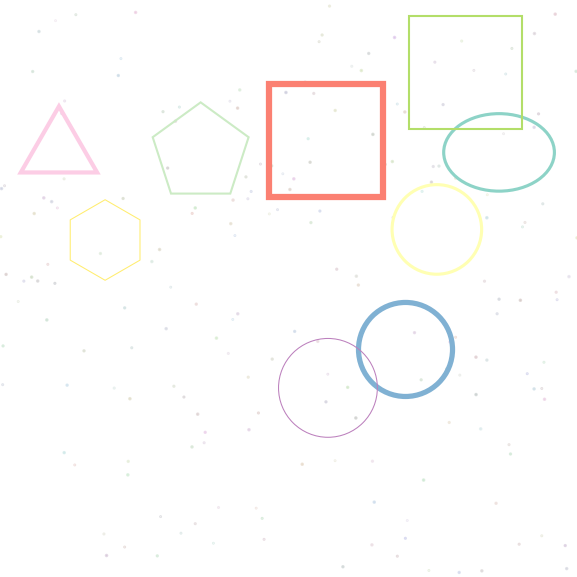[{"shape": "oval", "thickness": 1.5, "radius": 0.48, "center": [0.864, 0.735]}, {"shape": "circle", "thickness": 1.5, "radius": 0.39, "center": [0.756, 0.602]}, {"shape": "square", "thickness": 3, "radius": 0.49, "center": [0.565, 0.756]}, {"shape": "circle", "thickness": 2.5, "radius": 0.41, "center": [0.702, 0.394]}, {"shape": "square", "thickness": 1, "radius": 0.49, "center": [0.806, 0.874]}, {"shape": "triangle", "thickness": 2, "radius": 0.38, "center": [0.102, 0.739]}, {"shape": "circle", "thickness": 0.5, "radius": 0.43, "center": [0.568, 0.327]}, {"shape": "pentagon", "thickness": 1, "radius": 0.44, "center": [0.347, 0.735]}, {"shape": "hexagon", "thickness": 0.5, "radius": 0.35, "center": [0.182, 0.584]}]